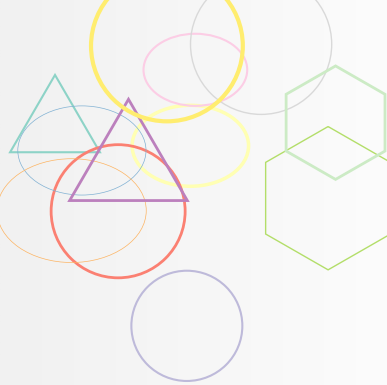[{"shape": "triangle", "thickness": 1.5, "radius": 0.67, "center": [0.142, 0.671]}, {"shape": "oval", "thickness": 2.5, "radius": 0.75, "center": [0.491, 0.621]}, {"shape": "circle", "thickness": 1.5, "radius": 0.72, "center": [0.482, 0.154]}, {"shape": "circle", "thickness": 2, "radius": 0.86, "center": [0.305, 0.451]}, {"shape": "oval", "thickness": 0.5, "radius": 0.83, "center": [0.211, 0.609]}, {"shape": "oval", "thickness": 0.5, "radius": 0.96, "center": [0.185, 0.453]}, {"shape": "hexagon", "thickness": 1, "radius": 0.93, "center": [0.847, 0.485]}, {"shape": "oval", "thickness": 1.5, "radius": 0.67, "center": [0.504, 0.819]}, {"shape": "circle", "thickness": 1, "radius": 0.91, "center": [0.674, 0.885]}, {"shape": "triangle", "thickness": 2, "radius": 0.88, "center": [0.332, 0.567]}, {"shape": "hexagon", "thickness": 2, "radius": 0.74, "center": [0.866, 0.681]}, {"shape": "circle", "thickness": 3, "radius": 0.98, "center": [0.431, 0.881]}]